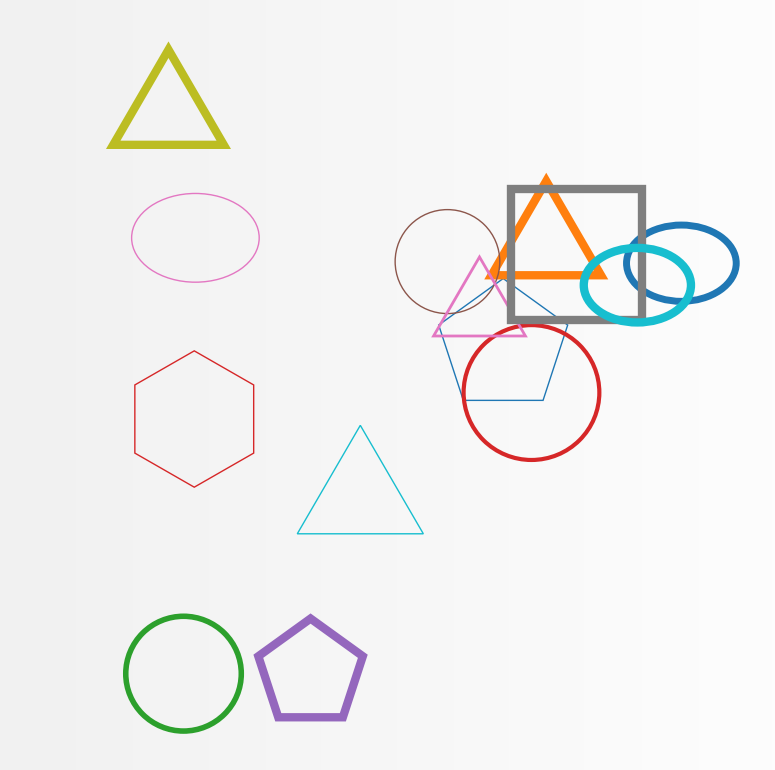[{"shape": "oval", "thickness": 2.5, "radius": 0.35, "center": [0.879, 0.658]}, {"shape": "pentagon", "thickness": 0.5, "radius": 0.44, "center": [0.649, 0.551]}, {"shape": "triangle", "thickness": 3, "radius": 0.41, "center": [0.705, 0.683]}, {"shape": "circle", "thickness": 2, "radius": 0.37, "center": [0.237, 0.125]}, {"shape": "circle", "thickness": 1.5, "radius": 0.44, "center": [0.686, 0.49]}, {"shape": "hexagon", "thickness": 0.5, "radius": 0.44, "center": [0.251, 0.456]}, {"shape": "pentagon", "thickness": 3, "radius": 0.35, "center": [0.401, 0.126]}, {"shape": "circle", "thickness": 0.5, "radius": 0.34, "center": [0.577, 0.66]}, {"shape": "triangle", "thickness": 1, "radius": 0.34, "center": [0.619, 0.598]}, {"shape": "oval", "thickness": 0.5, "radius": 0.41, "center": [0.252, 0.691]}, {"shape": "square", "thickness": 3, "radius": 0.42, "center": [0.744, 0.669]}, {"shape": "triangle", "thickness": 3, "radius": 0.41, "center": [0.217, 0.853]}, {"shape": "triangle", "thickness": 0.5, "radius": 0.47, "center": [0.465, 0.354]}, {"shape": "oval", "thickness": 3, "radius": 0.35, "center": [0.822, 0.63]}]